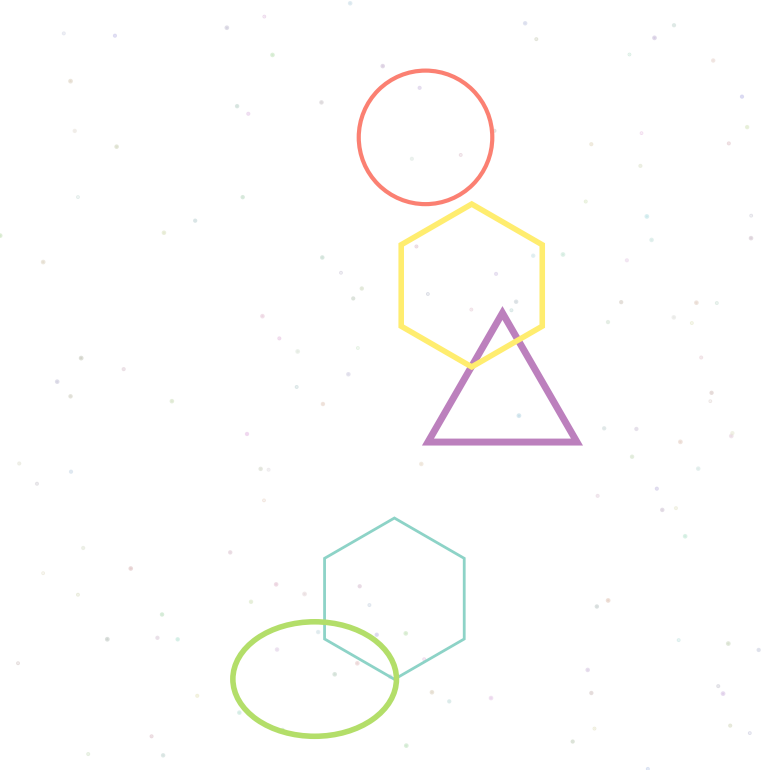[{"shape": "hexagon", "thickness": 1, "radius": 0.52, "center": [0.512, 0.223]}, {"shape": "circle", "thickness": 1.5, "radius": 0.43, "center": [0.553, 0.822]}, {"shape": "oval", "thickness": 2, "radius": 0.53, "center": [0.409, 0.118]}, {"shape": "triangle", "thickness": 2.5, "radius": 0.56, "center": [0.653, 0.482]}, {"shape": "hexagon", "thickness": 2, "radius": 0.53, "center": [0.613, 0.629]}]